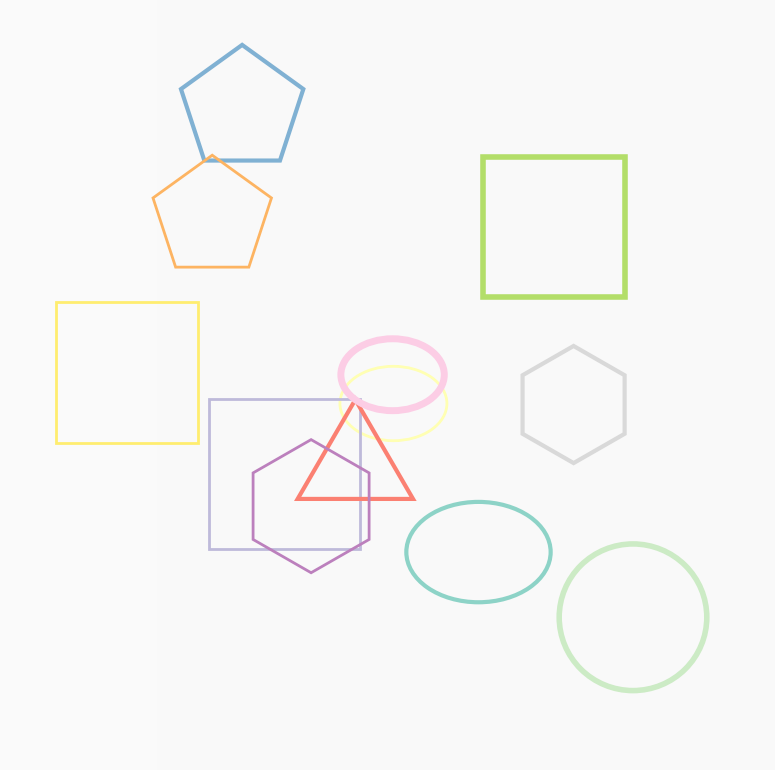[{"shape": "oval", "thickness": 1.5, "radius": 0.47, "center": [0.617, 0.283]}, {"shape": "oval", "thickness": 1, "radius": 0.35, "center": [0.508, 0.476]}, {"shape": "square", "thickness": 1, "radius": 0.49, "center": [0.367, 0.384]}, {"shape": "triangle", "thickness": 1.5, "radius": 0.43, "center": [0.458, 0.395]}, {"shape": "pentagon", "thickness": 1.5, "radius": 0.42, "center": [0.312, 0.859]}, {"shape": "pentagon", "thickness": 1, "radius": 0.4, "center": [0.274, 0.718]}, {"shape": "square", "thickness": 2, "radius": 0.46, "center": [0.715, 0.705]}, {"shape": "oval", "thickness": 2.5, "radius": 0.33, "center": [0.507, 0.513]}, {"shape": "hexagon", "thickness": 1.5, "radius": 0.38, "center": [0.74, 0.475]}, {"shape": "hexagon", "thickness": 1, "radius": 0.43, "center": [0.401, 0.343]}, {"shape": "circle", "thickness": 2, "radius": 0.48, "center": [0.817, 0.198]}, {"shape": "square", "thickness": 1, "radius": 0.46, "center": [0.164, 0.517]}]